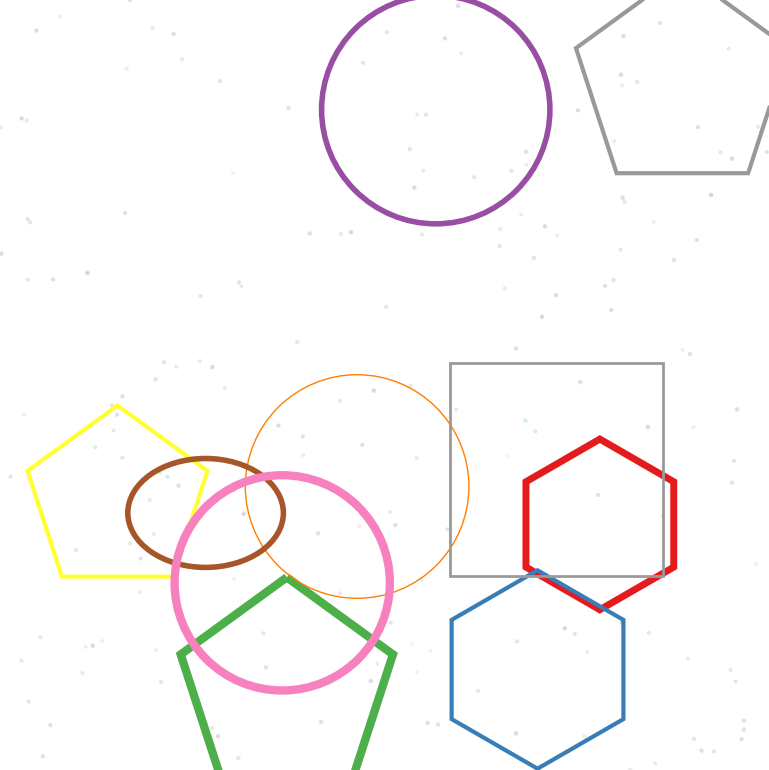[{"shape": "hexagon", "thickness": 2.5, "radius": 0.55, "center": [0.779, 0.319]}, {"shape": "hexagon", "thickness": 1.5, "radius": 0.64, "center": [0.698, 0.131]}, {"shape": "pentagon", "thickness": 3, "radius": 0.72, "center": [0.373, 0.105]}, {"shape": "circle", "thickness": 2, "radius": 0.74, "center": [0.566, 0.858]}, {"shape": "circle", "thickness": 0.5, "radius": 0.73, "center": [0.464, 0.368]}, {"shape": "pentagon", "thickness": 1.5, "radius": 0.61, "center": [0.153, 0.35]}, {"shape": "oval", "thickness": 2, "radius": 0.51, "center": [0.267, 0.334]}, {"shape": "circle", "thickness": 3, "radius": 0.7, "center": [0.367, 0.243]}, {"shape": "square", "thickness": 1, "radius": 0.69, "center": [0.723, 0.39]}, {"shape": "pentagon", "thickness": 1.5, "radius": 0.73, "center": [0.886, 0.893]}]